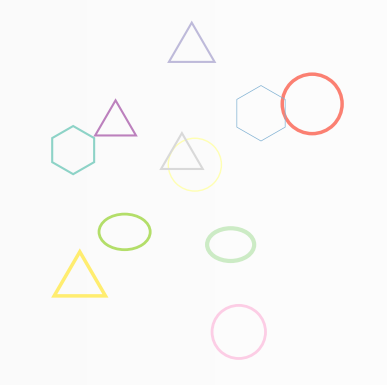[{"shape": "hexagon", "thickness": 1.5, "radius": 0.31, "center": [0.189, 0.61]}, {"shape": "circle", "thickness": 1, "radius": 0.34, "center": [0.503, 0.572]}, {"shape": "triangle", "thickness": 1.5, "radius": 0.34, "center": [0.495, 0.873]}, {"shape": "circle", "thickness": 2.5, "radius": 0.39, "center": [0.806, 0.73]}, {"shape": "hexagon", "thickness": 0.5, "radius": 0.36, "center": [0.674, 0.706]}, {"shape": "oval", "thickness": 2, "radius": 0.33, "center": [0.322, 0.398]}, {"shape": "circle", "thickness": 2, "radius": 0.34, "center": [0.616, 0.138]}, {"shape": "triangle", "thickness": 1.5, "radius": 0.31, "center": [0.469, 0.592]}, {"shape": "triangle", "thickness": 1.5, "radius": 0.3, "center": [0.298, 0.679]}, {"shape": "oval", "thickness": 3, "radius": 0.3, "center": [0.595, 0.365]}, {"shape": "triangle", "thickness": 2.5, "radius": 0.38, "center": [0.206, 0.27]}]